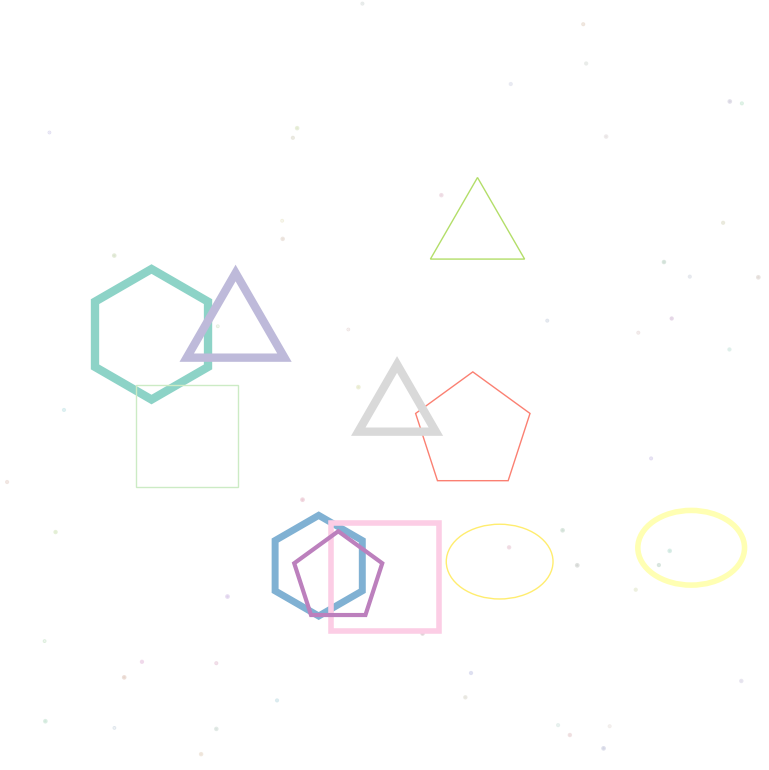[{"shape": "hexagon", "thickness": 3, "radius": 0.42, "center": [0.197, 0.566]}, {"shape": "oval", "thickness": 2, "radius": 0.35, "center": [0.898, 0.289]}, {"shape": "triangle", "thickness": 3, "radius": 0.37, "center": [0.306, 0.572]}, {"shape": "pentagon", "thickness": 0.5, "radius": 0.39, "center": [0.614, 0.439]}, {"shape": "hexagon", "thickness": 2.5, "radius": 0.33, "center": [0.414, 0.265]}, {"shape": "triangle", "thickness": 0.5, "radius": 0.35, "center": [0.62, 0.699]}, {"shape": "square", "thickness": 2, "radius": 0.35, "center": [0.5, 0.251]}, {"shape": "triangle", "thickness": 3, "radius": 0.29, "center": [0.516, 0.468]}, {"shape": "pentagon", "thickness": 1.5, "radius": 0.3, "center": [0.439, 0.25]}, {"shape": "square", "thickness": 0.5, "radius": 0.33, "center": [0.243, 0.434]}, {"shape": "oval", "thickness": 0.5, "radius": 0.35, "center": [0.649, 0.271]}]